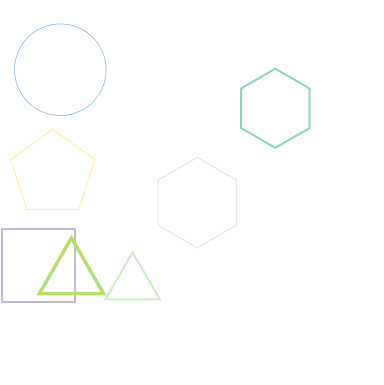[{"shape": "hexagon", "thickness": 1.5, "radius": 0.51, "center": [0.715, 0.719]}, {"shape": "square", "thickness": 1.5, "radius": 0.47, "center": [0.1, 0.311]}, {"shape": "circle", "thickness": 0.5, "radius": 0.59, "center": [0.157, 0.819]}, {"shape": "triangle", "thickness": 2.5, "radius": 0.48, "center": [0.186, 0.286]}, {"shape": "hexagon", "thickness": 0.5, "radius": 0.59, "center": [0.512, 0.474]}, {"shape": "triangle", "thickness": 1.5, "radius": 0.41, "center": [0.344, 0.263]}, {"shape": "pentagon", "thickness": 0.5, "radius": 0.58, "center": [0.137, 0.549]}]